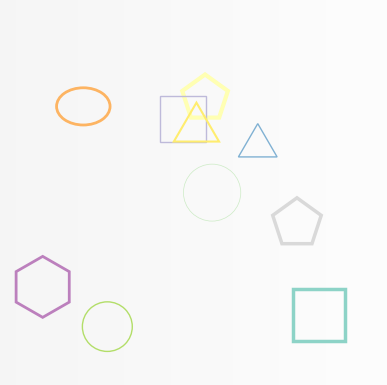[{"shape": "square", "thickness": 2.5, "radius": 0.33, "center": [0.823, 0.182]}, {"shape": "pentagon", "thickness": 3, "radius": 0.31, "center": [0.529, 0.745]}, {"shape": "square", "thickness": 1, "radius": 0.3, "center": [0.472, 0.691]}, {"shape": "triangle", "thickness": 1, "radius": 0.29, "center": [0.665, 0.621]}, {"shape": "oval", "thickness": 2, "radius": 0.35, "center": [0.215, 0.724]}, {"shape": "circle", "thickness": 1, "radius": 0.32, "center": [0.277, 0.152]}, {"shape": "pentagon", "thickness": 2.5, "radius": 0.33, "center": [0.766, 0.42]}, {"shape": "hexagon", "thickness": 2, "radius": 0.4, "center": [0.11, 0.255]}, {"shape": "circle", "thickness": 0.5, "radius": 0.37, "center": [0.547, 0.5]}, {"shape": "triangle", "thickness": 1.5, "radius": 0.34, "center": [0.507, 0.666]}]